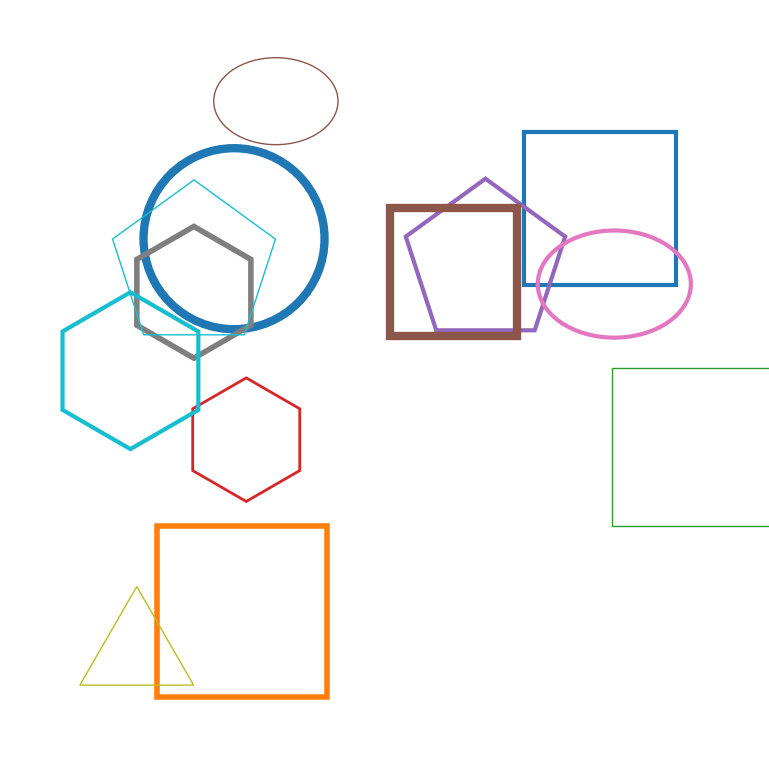[{"shape": "circle", "thickness": 3, "radius": 0.59, "center": [0.304, 0.69]}, {"shape": "square", "thickness": 1.5, "radius": 0.49, "center": [0.779, 0.729]}, {"shape": "square", "thickness": 2, "radius": 0.55, "center": [0.314, 0.205]}, {"shape": "square", "thickness": 0.5, "radius": 0.51, "center": [0.897, 0.419]}, {"shape": "hexagon", "thickness": 1, "radius": 0.4, "center": [0.32, 0.429]}, {"shape": "pentagon", "thickness": 1.5, "radius": 0.54, "center": [0.63, 0.659]}, {"shape": "square", "thickness": 3, "radius": 0.41, "center": [0.589, 0.647]}, {"shape": "oval", "thickness": 0.5, "radius": 0.4, "center": [0.358, 0.869]}, {"shape": "oval", "thickness": 1.5, "radius": 0.5, "center": [0.798, 0.631]}, {"shape": "hexagon", "thickness": 2, "radius": 0.43, "center": [0.252, 0.62]}, {"shape": "triangle", "thickness": 0.5, "radius": 0.43, "center": [0.178, 0.153]}, {"shape": "hexagon", "thickness": 1.5, "radius": 0.51, "center": [0.169, 0.519]}, {"shape": "pentagon", "thickness": 0.5, "radius": 0.56, "center": [0.252, 0.655]}]